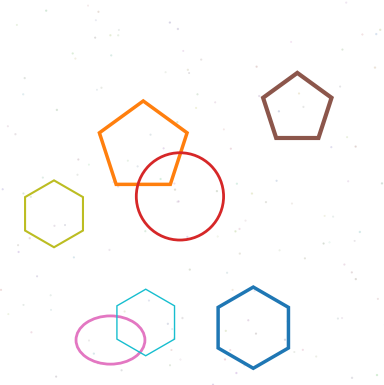[{"shape": "hexagon", "thickness": 2.5, "radius": 0.53, "center": [0.658, 0.149]}, {"shape": "pentagon", "thickness": 2.5, "radius": 0.6, "center": [0.372, 0.618]}, {"shape": "circle", "thickness": 2, "radius": 0.57, "center": [0.467, 0.49]}, {"shape": "pentagon", "thickness": 3, "radius": 0.47, "center": [0.772, 0.717]}, {"shape": "oval", "thickness": 2, "radius": 0.45, "center": [0.287, 0.117]}, {"shape": "hexagon", "thickness": 1.5, "radius": 0.43, "center": [0.14, 0.445]}, {"shape": "hexagon", "thickness": 1, "radius": 0.43, "center": [0.379, 0.162]}]